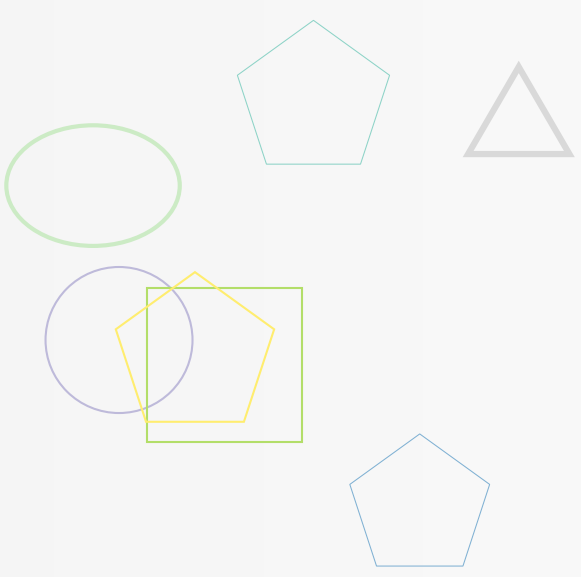[{"shape": "pentagon", "thickness": 0.5, "radius": 0.69, "center": [0.539, 0.826]}, {"shape": "circle", "thickness": 1, "radius": 0.63, "center": [0.205, 0.41]}, {"shape": "pentagon", "thickness": 0.5, "radius": 0.63, "center": [0.722, 0.121]}, {"shape": "square", "thickness": 1, "radius": 0.66, "center": [0.386, 0.367]}, {"shape": "triangle", "thickness": 3, "radius": 0.5, "center": [0.892, 0.783]}, {"shape": "oval", "thickness": 2, "radius": 0.75, "center": [0.16, 0.678]}, {"shape": "pentagon", "thickness": 1, "radius": 0.72, "center": [0.335, 0.385]}]